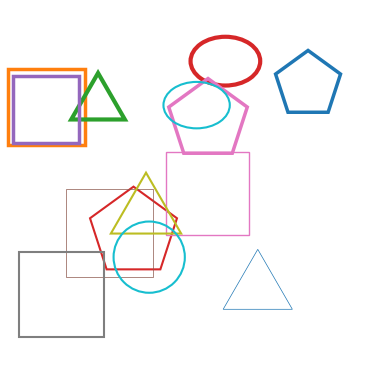[{"shape": "pentagon", "thickness": 2.5, "radius": 0.44, "center": [0.8, 0.78]}, {"shape": "triangle", "thickness": 0.5, "radius": 0.52, "center": [0.67, 0.249]}, {"shape": "square", "thickness": 2.5, "radius": 0.49, "center": [0.121, 0.721]}, {"shape": "triangle", "thickness": 3, "radius": 0.4, "center": [0.255, 0.73]}, {"shape": "oval", "thickness": 3, "radius": 0.45, "center": [0.585, 0.841]}, {"shape": "pentagon", "thickness": 1.5, "radius": 0.59, "center": [0.347, 0.396]}, {"shape": "square", "thickness": 2.5, "radius": 0.43, "center": [0.12, 0.715]}, {"shape": "square", "thickness": 0.5, "radius": 0.57, "center": [0.285, 0.394]}, {"shape": "pentagon", "thickness": 2.5, "radius": 0.54, "center": [0.54, 0.689]}, {"shape": "square", "thickness": 1, "radius": 0.54, "center": [0.539, 0.497]}, {"shape": "square", "thickness": 1.5, "radius": 0.55, "center": [0.161, 0.236]}, {"shape": "triangle", "thickness": 1.5, "radius": 0.53, "center": [0.379, 0.446]}, {"shape": "oval", "thickness": 1.5, "radius": 0.43, "center": [0.511, 0.727]}, {"shape": "circle", "thickness": 1.5, "radius": 0.46, "center": [0.388, 0.332]}]